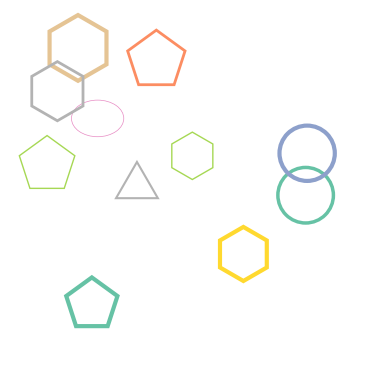[{"shape": "circle", "thickness": 2.5, "radius": 0.36, "center": [0.794, 0.493]}, {"shape": "pentagon", "thickness": 3, "radius": 0.35, "center": [0.239, 0.209]}, {"shape": "pentagon", "thickness": 2, "radius": 0.39, "center": [0.406, 0.843]}, {"shape": "circle", "thickness": 3, "radius": 0.36, "center": [0.798, 0.602]}, {"shape": "oval", "thickness": 0.5, "radius": 0.34, "center": [0.254, 0.692]}, {"shape": "pentagon", "thickness": 1, "radius": 0.38, "center": [0.122, 0.572]}, {"shape": "hexagon", "thickness": 1, "radius": 0.31, "center": [0.5, 0.595]}, {"shape": "hexagon", "thickness": 3, "radius": 0.35, "center": [0.632, 0.34]}, {"shape": "hexagon", "thickness": 3, "radius": 0.43, "center": [0.203, 0.876]}, {"shape": "triangle", "thickness": 1.5, "radius": 0.31, "center": [0.356, 0.517]}, {"shape": "hexagon", "thickness": 2, "radius": 0.38, "center": [0.149, 0.763]}]